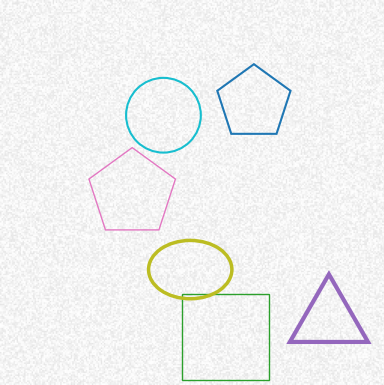[{"shape": "pentagon", "thickness": 1.5, "radius": 0.5, "center": [0.659, 0.733]}, {"shape": "square", "thickness": 1, "radius": 0.56, "center": [0.586, 0.124]}, {"shape": "triangle", "thickness": 3, "radius": 0.59, "center": [0.854, 0.17]}, {"shape": "pentagon", "thickness": 1, "radius": 0.59, "center": [0.343, 0.498]}, {"shape": "oval", "thickness": 2.5, "radius": 0.54, "center": [0.494, 0.3]}, {"shape": "circle", "thickness": 1.5, "radius": 0.49, "center": [0.425, 0.701]}]